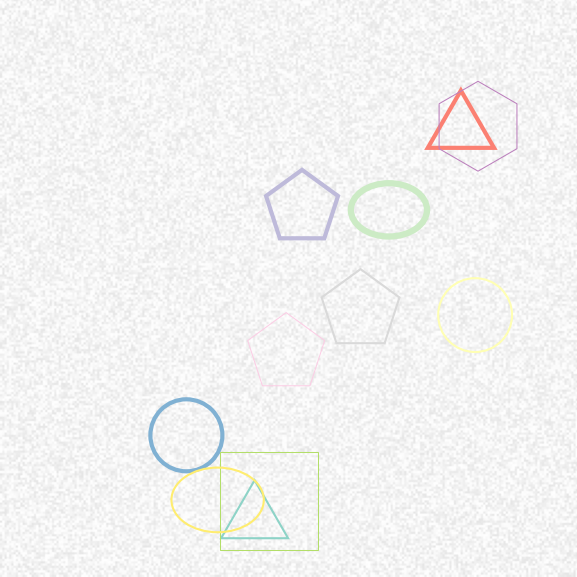[{"shape": "triangle", "thickness": 1, "radius": 0.33, "center": [0.441, 0.101]}, {"shape": "circle", "thickness": 1, "radius": 0.32, "center": [0.823, 0.454]}, {"shape": "pentagon", "thickness": 2, "radius": 0.33, "center": [0.523, 0.64]}, {"shape": "triangle", "thickness": 2, "radius": 0.33, "center": [0.798, 0.776]}, {"shape": "circle", "thickness": 2, "radius": 0.31, "center": [0.323, 0.245]}, {"shape": "square", "thickness": 0.5, "radius": 0.42, "center": [0.466, 0.132]}, {"shape": "pentagon", "thickness": 0.5, "radius": 0.35, "center": [0.496, 0.388]}, {"shape": "pentagon", "thickness": 1, "radius": 0.35, "center": [0.624, 0.462]}, {"shape": "hexagon", "thickness": 0.5, "radius": 0.39, "center": [0.828, 0.781]}, {"shape": "oval", "thickness": 3, "radius": 0.33, "center": [0.673, 0.636]}, {"shape": "oval", "thickness": 1, "radius": 0.4, "center": [0.377, 0.133]}]